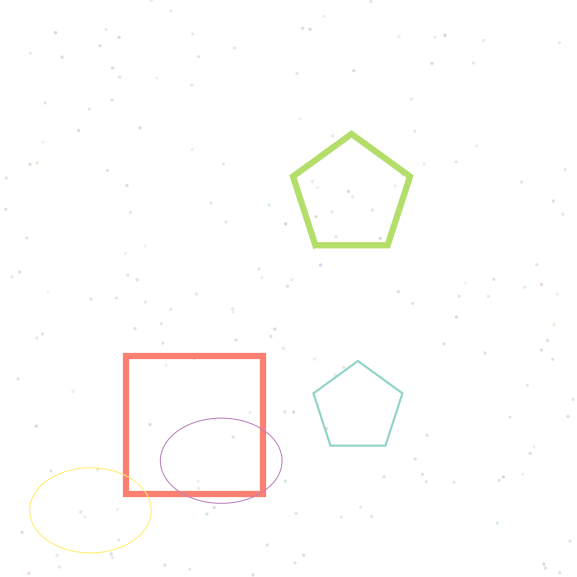[{"shape": "pentagon", "thickness": 1, "radius": 0.41, "center": [0.62, 0.293]}, {"shape": "square", "thickness": 3, "radius": 0.6, "center": [0.337, 0.263]}, {"shape": "pentagon", "thickness": 3, "radius": 0.53, "center": [0.609, 0.661]}, {"shape": "oval", "thickness": 0.5, "radius": 0.53, "center": [0.383, 0.201]}, {"shape": "oval", "thickness": 0.5, "radius": 0.53, "center": [0.157, 0.115]}]